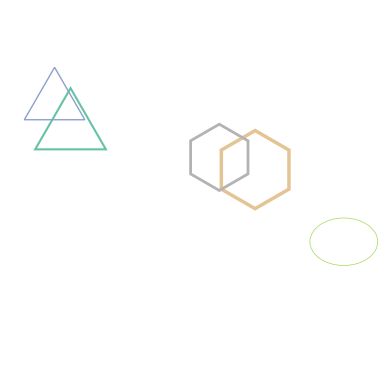[{"shape": "triangle", "thickness": 1.5, "radius": 0.53, "center": [0.183, 0.665]}, {"shape": "triangle", "thickness": 1, "radius": 0.45, "center": [0.142, 0.734]}, {"shape": "oval", "thickness": 0.5, "radius": 0.44, "center": [0.893, 0.372]}, {"shape": "hexagon", "thickness": 2.5, "radius": 0.51, "center": [0.663, 0.559]}, {"shape": "hexagon", "thickness": 2, "radius": 0.43, "center": [0.57, 0.591]}]